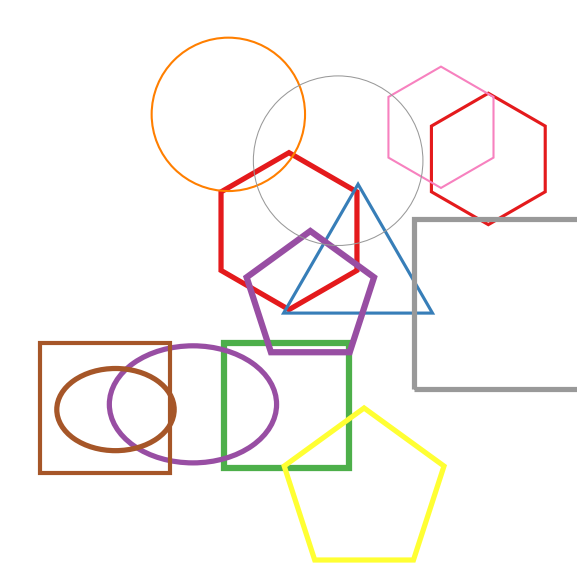[{"shape": "hexagon", "thickness": 2.5, "radius": 0.68, "center": [0.5, 0.599]}, {"shape": "hexagon", "thickness": 1.5, "radius": 0.57, "center": [0.846, 0.724]}, {"shape": "triangle", "thickness": 1.5, "radius": 0.74, "center": [0.62, 0.531]}, {"shape": "square", "thickness": 3, "radius": 0.54, "center": [0.496, 0.297]}, {"shape": "oval", "thickness": 2.5, "radius": 0.72, "center": [0.334, 0.299]}, {"shape": "pentagon", "thickness": 3, "radius": 0.58, "center": [0.537, 0.483]}, {"shape": "circle", "thickness": 1, "radius": 0.66, "center": [0.395, 0.801]}, {"shape": "pentagon", "thickness": 2.5, "radius": 0.73, "center": [0.63, 0.147]}, {"shape": "oval", "thickness": 2.5, "radius": 0.51, "center": [0.2, 0.29]}, {"shape": "square", "thickness": 2, "radius": 0.56, "center": [0.182, 0.293]}, {"shape": "hexagon", "thickness": 1, "radius": 0.53, "center": [0.764, 0.779]}, {"shape": "square", "thickness": 2.5, "radius": 0.73, "center": [0.864, 0.473]}, {"shape": "circle", "thickness": 0.5, "radius": 0.73, "center": [0.586, 0.721]}]